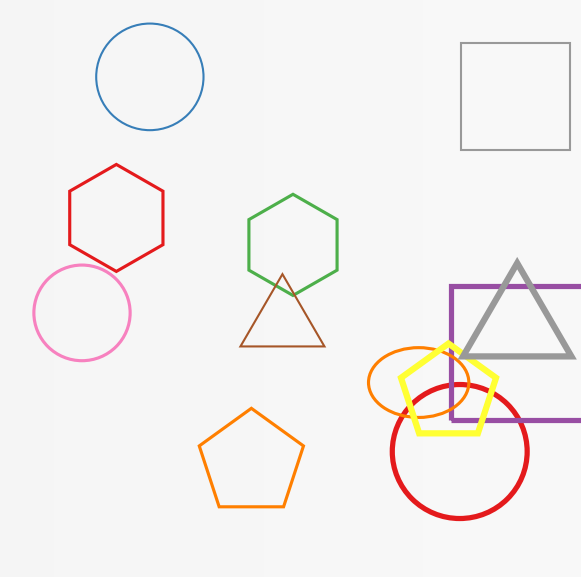[{"shape": "circle", "thickness": 2.5, "radius": 0.58, "center": [0.791, 0.217]}, {"shape": "hexagon", "thickness": 1.5, "radius": 0.46, "center": [0.2, 0.622]}, {"shape": "circle", "thickness": 1, "radius": 0.46, "center": [0.258, 0.866]}, {"shape": "hexagon", "thickness": 1.5, "radius": 0.44, "center": [0.504, 0.575]}, {"shape": "square", "thickness": 2.5, "radius": 0.58, "center": [0.892, 0.388]}, {"shape": "oval", "thickness": 1.5, "radius": 0.43, "center": [0.72, 0.337]}, {"shape": "pentagon", "thickness": 1.5, "radius": 0.47, "center": [0.432, 0.198]}, {"shape": "pentagon", "thickness": 3, "radius": 0.43, "center": [0.772, 0.318]}, {"shape": "triangle", "thickness": 1, "radius": 0.42, "center": [0.486, 0.441]}, {"shape": "circle", "thickness": 1.5, "radius": 0.41, "center": [0.141, 0.457]}, {"shape": "triangle", "thickness": 3, "radius": 0.54, "center": [0.89, 0.436]}, {"shape": "square", "thickness": 1, "radius": 0.47, "center": [0.887, 0.832]}]